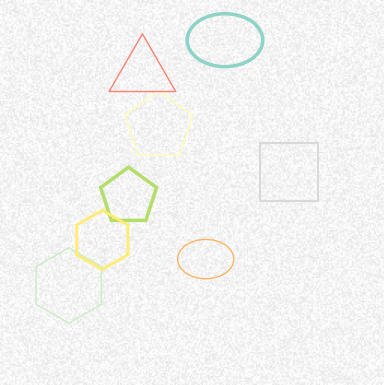[{"shape": "oval", "thickness": 2.5, "radius": 0.49, "center": [0.584, 0.896]}, {"shape": "pentagon", "thickness": 1, "radius": 0.46, "center": [0.413, 0.672]}, {"shape": "triangle", "thickness": 1, "radius": 0.5, "center": [0.37, 0.812]}, {"shape": "oval", "thickness": 1, "radius": 0.36, "center": [0.534, 0.327]}, {"shape": "pentagon", "thickness": 2.5, "radius": 0.38, "center": [0.334, 0.489]}, {"shape": "square", "thickness": 1.5, "radius": 0.38, "center": [0.751, 0.553]}, {"shape": "hexagon", "thickness": 1, "radius": 0.49, "center": [0.179, 0.259]}, {"shape": "hexagon", "thickness": 2, "radius": 0.38, "center": [0.266, 0.377]}]